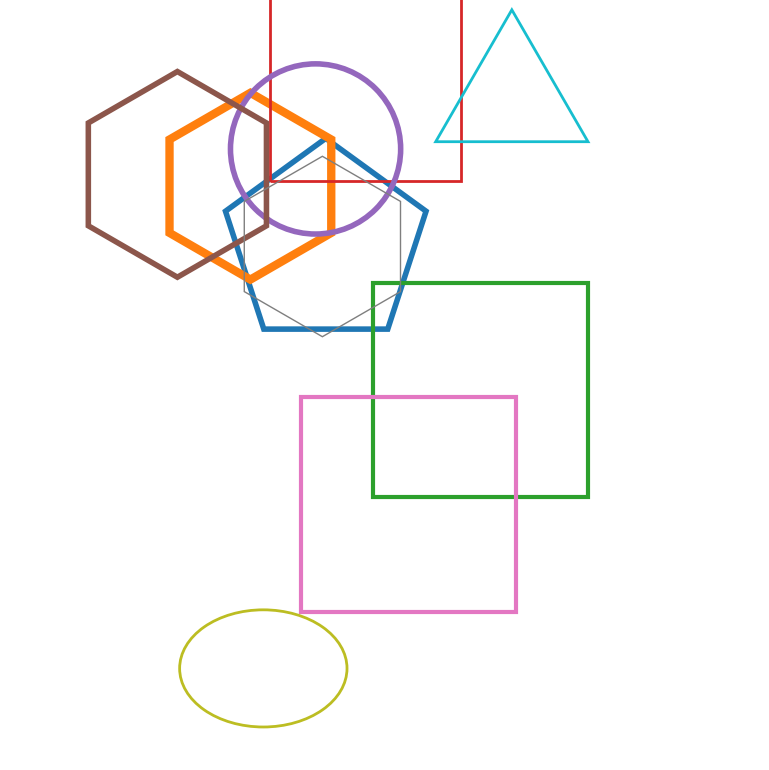[{"shape": "pentagon", "thickness": 2, "radius": 0.68, "center": [0.423, 0.683]}, {"shape": "hexagon", "thickness": 3, "radius": 0.61, "center": [0.325, 0.758]}, {"shape": "square", "thickness": 1.5, "radius": 0.7, "center": [0.624, 0.493]}, {"shape": "square", "thickness": 1, "radius": 0.62, "center": [0.475, 0.889]}, {"shape": "circle", "thickness": 2, "radius": 0.55, "center": [0.41, 0.807]}, {"shape": "hexagon", "thickness": 2, "radius": 0.67, "center": [0.23, 0.774]}, {"shape": "square", "thickness": 1.5, "radius": 0.7, "center": [0.53, 0.345]}, {"shape": "hexagon", "thickness": 0.5, "radius": 0.59, "center": [0.419, 0.68]}, {"shape": "oval", "thickness": 1, "radius": 0.54, "center": [0.342, 0.132]}, {"shape": "triangle", "thickness": 1, "radius": 0.57, "center": [0.665, 0.873]}]